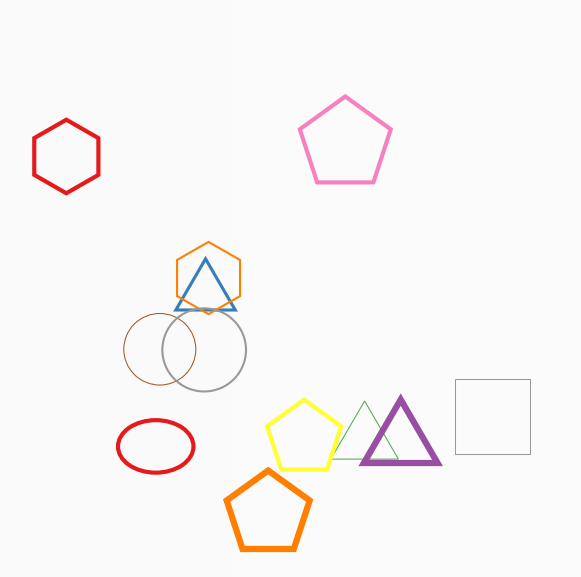[{"shape": "hexagon", "thickness": 2, "radius": 0.32, "center": [0.114, 0.728]}, {"shape": "oval", "thickness": 2, "radius": 0.32, "center": [0.268, 0.226]}, {"shape": "triangle", "thickness": 1.5, "radius": 0.3, "center": [0.354, 0.492]}, {"shape": "triangle", "thickness": 0.5, "radius": 0.34, "center": [0.627, 0.238]}, {"shape": "triangle", "thickness": 3, "radius": 0.37, "center": [0.689, 0.234]}, {"shape": "pentagon", "thickness": 3, "radius": 0.38, "center": [0.461, 0.109]}, {"shape": "hexagon", "thickness": 1, "radius": 0.31, "center": [0.359, 0.518]}, {"shape": "pentagon", "thickness": 2, "radius": 0.33, "center": [0.523, 0.24]}, {"shape": "circle", "thickness": 0.5, "radius": 0.31, "center": [0.275, 0.394]}, {"shape": "pentagon", "thickness": 2, "radius": 0.41, "center": [0.594, 0.75]}, {"shape": "circle", "thickness": 1, "radius": 0.36, "center": [0.351, 0.393]}, {"shape": "square", "thickness": 0.5, "radius": 0.32, "center": [0.847, 0.278]}]